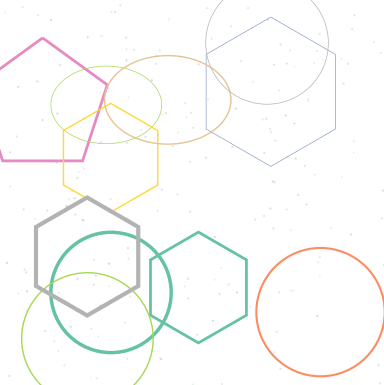[{"shape": "hexagon", "thickness": 2, "radius": 0.72, "center": [0.515, 0.253]}, {"shape": "circle", "thickness": 2.5, "radius": 0.78, "center": [0.288, 0.24]}, {"shape": "circle", "thickness": 1.5, "radius": 0.83, "center": [0.832, 0.189]}, {"shape": "hexagon", "thickness": 0.5, "radius": 0.97, "center": [0.703, 0.762]}, {"shape": "pentagon", "thickness": 2, "radius": 0.88, "center": [0.111, 0.725]}, {"shape": "oval", "thickness": 0.5, "radius": 0.72, "center": [0.276, 0.728]}, {"shape": "circle", "thickness": 1, "radius": 0.85, "center": [0.227, 0.121]}, {"shape": "hexagon", "thickness": 1, "radius": 0.71, "center": [0.287, 0.59]}, {"shape": "oval", "thickness": 1, "radius": 0.82, "center": [0.436, 0.741]}, {"shape": "circle", "thickness": 0.5, "radius": 0.8, "center": [0.694, 0.889]}, {"shape": "hexagon", "thickness": 3, "radius": 0.77, "center": [0.226, 0.334]}]